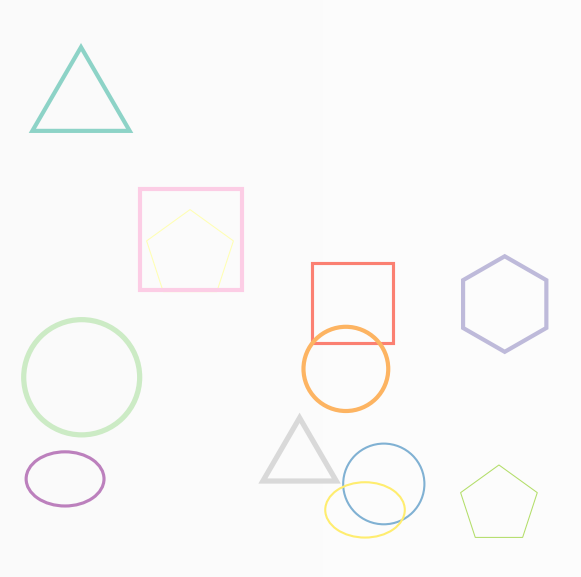[{"shape": "triangle", "thickness": 2, "radius": 0.48, "center": [0.139, 0.821]}, {"shape": "pentagon", "thickness": 0.5, "radius": 0.39, "center": [0.327, 0.558]}, {"shape": "hexagon", "thickness": 2, "radius": 0.41, "center": [0.868, 0.473]}, {"shape": "square", "thickness": 1.5, "radius": 0.35, "center": [0.607, 0.474]}, {"shape": "circle", "thickness": 1, "radius": 0.35, "center": [0.66, 0.161]}, {"shape": "circle", "thickness": 2, "radius": 0.36, "center": [0.595, 0.36]}, {"shape": "pentagon", "thickness": 0.5, "radius": 0.35, "center": [0.858, 0.125]}, {"shape": "square", "thickness": 2, "radius": 0.44, "center": [0.329, 0.584]}, {"shape": "triangle", "thickness": 2.5, "radius": 0.36, "center": [0.515, 0.203]}, {"shape": "oval", "thickness": 1.5, "radius": 0.33, "center": [0.112, 0.17]}, {"shape": "circle", "thickness": 2.5, "radius": 0.5, "center": [0.141, 0.346]}, {"shape": "oval", "thickness": 1, "radius": 0.34, "center": [0.628, 0.116]}]